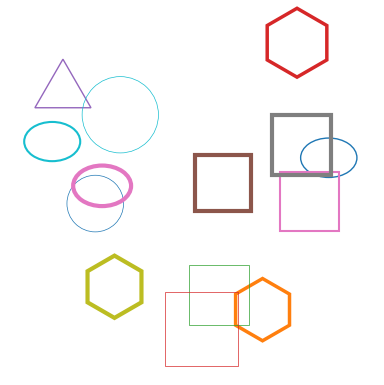[{"shape": "oval", "thickness": 1, "radius": 0.37, "center": [0.854, 0.59]}, {"shape": "circle", "thickness": 0.5, "radius": 0.37, "center": [0.247, 0.471]}, {"shape": "hexagon", "thickness": 2.5, "radius": 0.4, "center": [0.682, 0.196]}, {"shape": "square", "thickness": 0.5, "radius": 0.39, "center": [0.568, 0.234]}, {"shape": "hexagon", "thickness": 2.5, "radius": 0.45, "center": [0.771, 0.889]}, {"shape": "square", "thickness": 0.5, "radius": 0.48, "center": [0.523, 0.145]}, {"shape": "triangle", "thickness": 1, "radius": 0.42, "center": [0.163, 0.762]}, {"shape": "square", "thickness": 3, "radius": 0.37, "center": [0.578, 0.524]}, {"shape": "square", "thickness": 1.5, "radius": 0.38, "center": [0.803, 0.476]}, {"shape": "oval", "thickness": 3, "radius": 0.38, "center": [0.265, 0.517]}, {"shape": "square", "thickness": 3, "radius": 0.39, "center": [0.783, 0.624]}, {"shape": "hexagon", "thickness": 3, "radius": 0.4, "center": [0.297, 0.255]}, {"shape": "oval", "thickness": 1.5, "radius": 0.36, "center": [0.136, 0.632]}, {"shape": "circle", "thickness": 0.5, "radius": 0.5, "center": [0.312, 0.702]}]